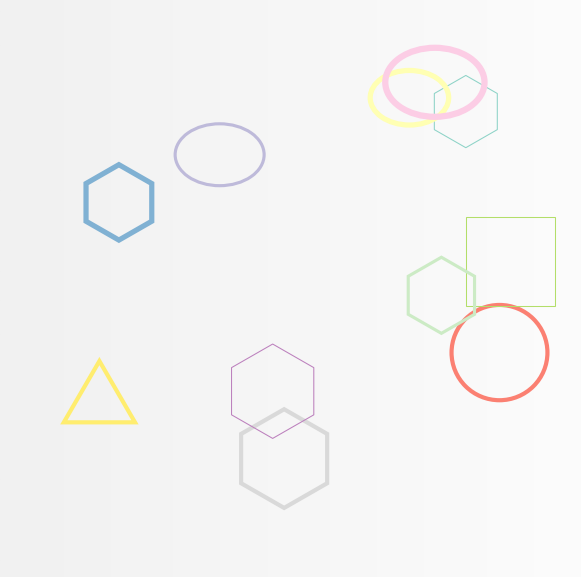[{"shape": "hexagon", "thickness": 0.5, "radius": 0.31, "center": [0.801, 0.806]}, {"shape": "oval", "thickness": 2.5, "radius": 0.34, "center": [0.704, 0.83]}, {"shape": "oval", "thickness": 1.5, "radius": 0.38, "center": [0.378, 0.731]}, {"shape": "circle", "thickness": 2, "radius": 0.41, "center": [0.859, 0.389]}, {"shape": "hexagon", "thickness": 2.5, "radius": 0.33, "center": [0.205, 0.649]}, {"shape": "square", "thickness": 0.5, "radius": 0.38, "center": [0.878, 0.547]}, {"shape": "oval", "thickness": 3, "radius": 0.43, "center": [0.748, 0.857]}, {"shape": "hexagon", "thickness": 2, "radius": 0.43, "center": [0.489, 0.205]}, {"shape": "hexagon", "thickness": 0.5, "radius": 0.41, "center": [0.469, 0.322]}, {"shape": "hexagon", "thickness": 1.5, "radius": 0.33, "center": [0.759, 0.488]}, {"shape": "triangle", "thickness": 2, "radius": 0.35, "center": [0.171, 0.303]}]